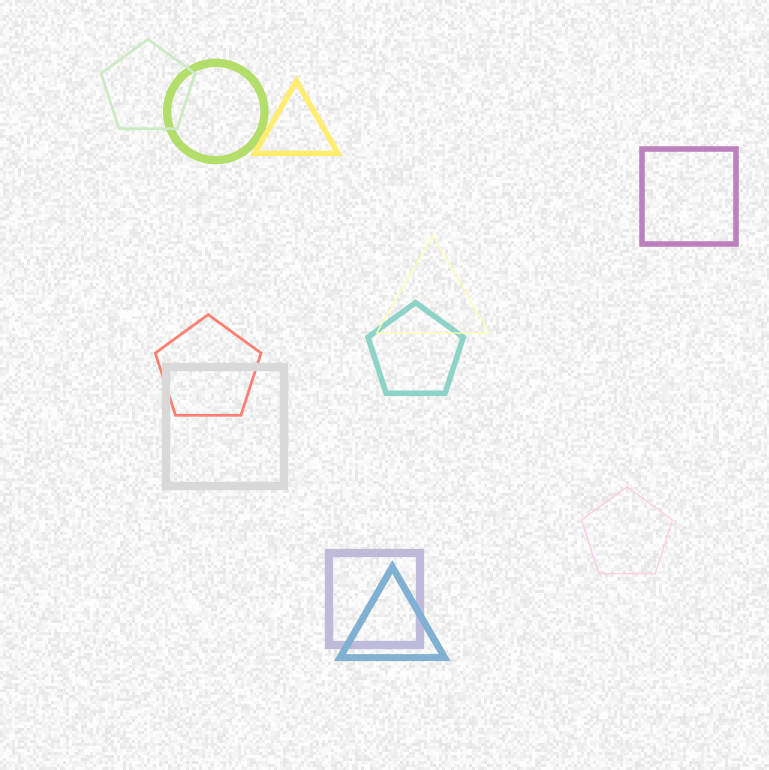[{"shape": "pentagon", "thickness": 2, "radius": 0.33, "center": [0.54, 0.542]}, {"shape": "triangle", "thickness": 0.5, "radius": 0.42, "center": [0.562, 0.61]}, {"shape": "square", "thickness": 3, "radius": 0.3, "center": [0.486, 0.222]}, {"shape": "pentagon", "thickness": 1, "radius": 0.36, "center": [0.27, 0.519]}, {"shape": "triangle", "thickness": 2.5, "radius": 0.39, "center": [0.51, 0.185]}, {"shape": "circle", "thickness": 3, "radius": 0.32, "center": [0.28, 0.855]}, {"shape": "pentagon", "thickness": 0.5, "radius": 0.31, "center": [0.814, 0.305]}, {"shape": "square", "thickness": 3, "radius": 0.39, "center": [0.292, 0.446]}, {"shape": "square", "thickness": 2, "radius": 0.31, "center": [0.895, 0.745]}, {"shape": "pentagon", "thickness": 1, "radius": 0.32, "center": [0.192, 0.885]}, {"shape": "triangle", "thickness": 2, "radius": 0.31, "center": [0.385, 0.832]}]